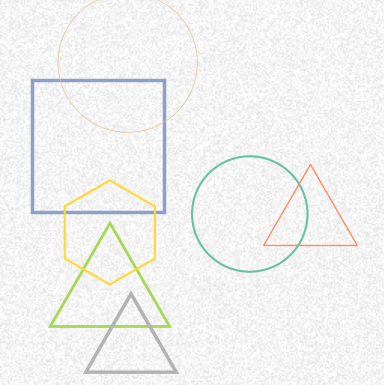[{"shape": "circle", "thickness": 1.5, "radius": 0.75, "center": [0.649, 0.444]}, {"shape": "triangle", "thickness": 1, "radius": 0.7, "center": [0.806, 0.433]}, {"shape": "square", "thickness": 2.5, "radius": 0.86, "center": [0.256, 0.621]}, {"shape": "triangle", "thickness": 2, "radius": 0.89, "center": [0.286, 0.241]}, {"shape": "hexagon", "thickness": 1.5, "radius": 0.68, "center": [0.285, 0.396]}, {"shape": "circle", "thickness": 0.5, "radius": 0.91, "center": [0.332, 0.837]}, {"shape": "triangle", "thickness": 2.5, "radius": 0.68, "center": [0.34, 0.101]}]